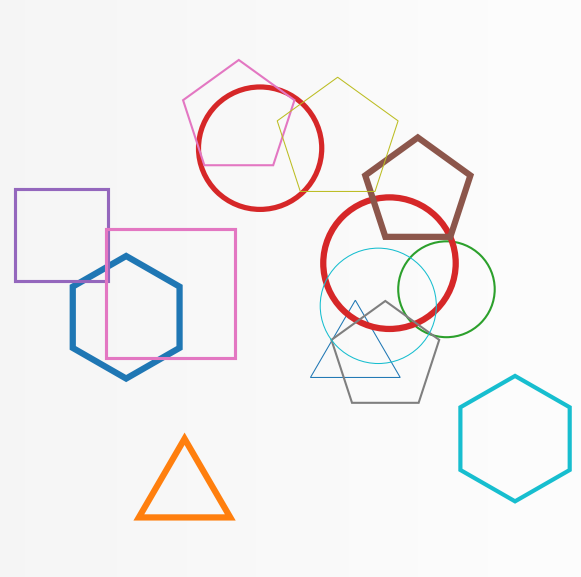[{"shape": "triangle", "thickness": 0.5, "radius": 0.45, "center": [0.611, 0.39]}, {"shape": "hexagon", "thickness": 3, "radius": 0.53, "center": [0.217, 0.45]}, {"shape": "triangle", "thickness": 3, "radius": 0.45, "center": [0.318, 0.149]}, {"shape": "circle", "thickness": 1, "radius": 0.42, "center": [0.768, 0.498]}, {"shape": "circle", "thickness": 3, "radius": 0.57, "center": [0.67, 0.543]}, {"shape": "circle", "thickness": 2.5, "radius": 0.53, "center": [0.448, 0.743]}, {"shape": "square", "thickness": 1.5, "radius": 0.4, "center": [0.105, 0.592]}, {"shape": "pentagon", "thickness": 3, "radius": 0.48, "center": [0.719, 0.666]}, {"shape": "pentagon", "thickness": 1, "radius": 0.5, "center": [0.411, 0.795]}, {"shape": "square", "thickness": 1.5, "radius": 0.56, "center": [0.293, 0.492]}, {"shape": "pentagon", "thickness": 1, "radius": 0.49, "center": [0.663, 0.38]}, {"shape": "pentagon", "thickness": 0.5, "radius": 0.55, "center": [0.581, 0.756]}, {"shape": "circle", "thickness": 0.5, "radius": 0.5, "center": [0.651, 0.47]}, {"shape": "hexagon", "thickness": 2, "radius": 0.54, "center": [0.886, 0.24]}]